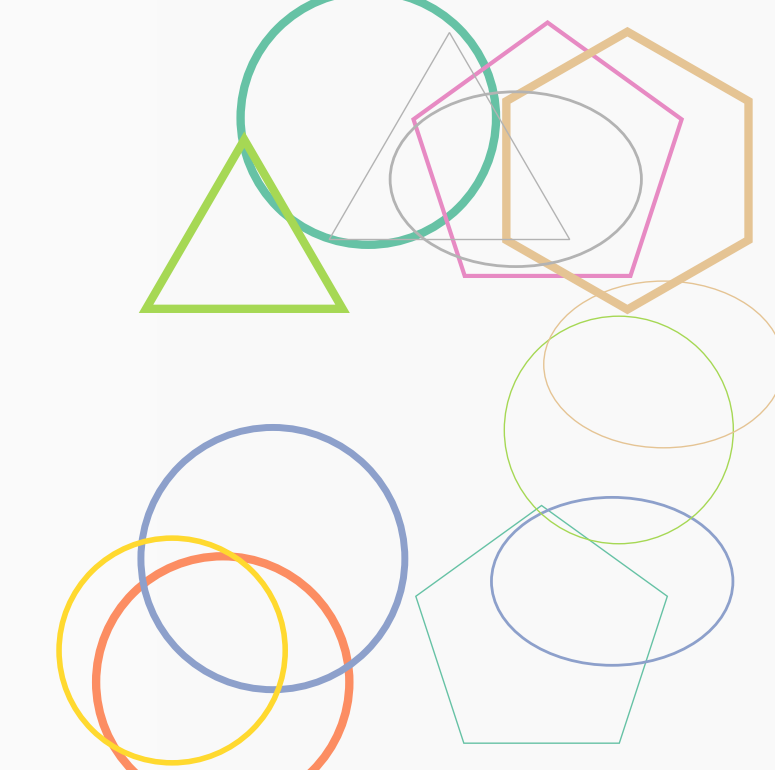[{"shape": "pentagon", "thickness": 0.5, "radius": 0.85, "center": [0.699, 0.173]}, {"shape": "circle", "thickness": 3, "radius": 0.82, "center": [0.475, 0.847]}, {"shape": "circle", "thickness": 3, "radius": 0.82, "center": [0.287, 0.114]}, {"shape": "oval", "thickness": 1, "radius": 0.78, "center": [0.79, 0.245]}, {"shape": "circle", "thickness": 2.5, "radius": 0.85, "center": [0.352, 0.275]}, {"shape": "pentagon", "thickness": 1.5, "radius": 0.91, "center": [0.707, 0.789]}, {"shape": "triangle", "thickness": 3, "radius": 0.73, "center": [0.315, 0.672]}, {"shape": "circle", "thickness": 0.5, "radius": 0.74, "center": [0.798, 0.442]}, {"shape": "circle", "thickness": 2, "radius": 0.73, "center": [0.222, 0.155]}, {"shape": "oval", "thickness": 0.5, "radius": 0.77, "center": [0.856, 0.527]}, {"shape": "hexagon", "thickness": 3, "radius": 0.9, "center": [0.81, 0.778]}, {"shape": "triangle", "thickness": 0.5, "radius": 0.9, "center": [0.58, 0.779]}, {"shape": "oval", "thickness": 1, "radius": 0.81, "center": [0.666, 0.767]}]